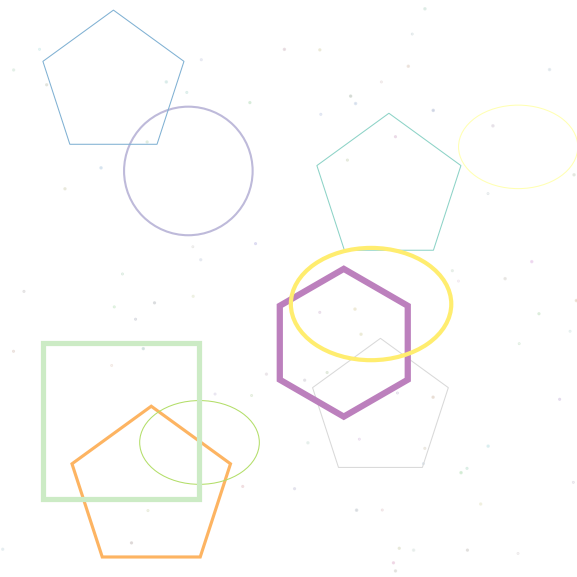[{"shape": "pentagon", "thickness": 0.5, "radius": 0.66, "center": [0.673, 0.672]}, {"shape": "oval", "thickness": 0.5, "radius": 0.52, "center": [0.897, 0.745]}, {"shape": "circle", "thickness": 1, "radius": 0.56, "center": [0.326, 0.703]}, {"shape": "pentagon", "thickness": 0.5, "radius": 0.64, "center": [0.196, 0.853]}, {"shape": "pentagon", "thickness": 1.5, "radius": 0.72, "center": [0.262, 0.151]}, {"shape": "oval", "thickness": 0.5, "radius": 0.52, "center": [0.345, 0.233]}, {"shape": "pentagon", "thickness": 0.5, "radius": 0.62, "center": [0.659, 0.29]}, {"shape": "hexagon", "thickness": 3, "radius": 0.64, "center": [0.595, 0.406]}, {"shape": "square", "thickness": 2.5, "radius": 0.68, "center": [0.209, 0.27]}, {"shape": "oval", "thickness": 2, "radius": 0.69, "center": [0.643, 0.473]}]